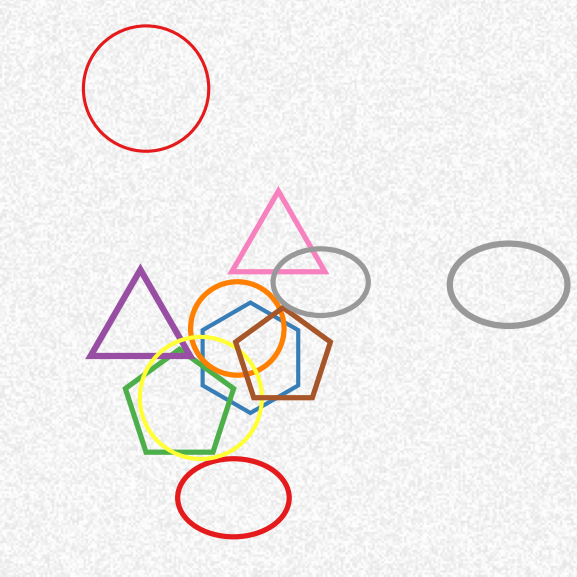[{"shape": "circle", "thickness": 1.5, "radius": 0.54, "center": [0.253, 0.846]}, {"shape": "oval", "thickness": 2.5, "radius": 0.48, "center": [0.404, 0.137]}, {"shape": "hexagon", "thickness": 2, "radius": 0.48, "center": [0.434, 0.38]}, {"shape": "pentagon", "thickness": 2.5, "radius": 0.49, "center": [0.311, 0.296]}, {"shape": "triangle", "thickness": 3, "radius": 0.5, "center": [0.243, 0.433]}, {"shape": "circle", "thickness": 2.5, "radius": 0.4, "center": [0.411, 0.43]}, {"shape": "circle", "thickness": 2, "radius": 0.53, "center": [0.348, 0.31]}, {"shape": "pentagon", "thickness": 2.5, "radius": 0.43, "center": [0.49, 0.38]}, {"shape": "triangle", "thickness": 2.5, "radius": 0.47, "center": [0.482, 0.575]}, {"shape": "oval", "thickness": 2.5, "radius": 0.41, "center": [0.555, 0.511]}, {"shape": "oval", "thickness": 3, "radius": 0.51, "center": [0.881, 0.506]}]